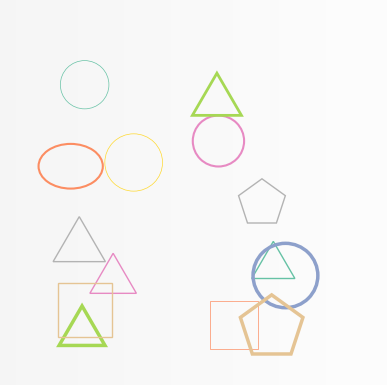[{"shape": "circle", "thickness": 0.5, "radius": 0.31, "center": [0.218, 0.78]}, {"shape": "triangle", "thickness": 1, "radius": 0.32, "center": [0.705, 0.309]}, {"shape": "square", "thickness": 0.5, "radius": 0.31, "center": [0.604, 0.156]}, {"shape": "oval", "thickness": 1.5, "radius": 0.41, "center": [0.182, 0.568]}, {"shape": "circle", "thickness": 2.5, "radius": 0.42, "center": [0.737, 0.284]}, {"shape": "triangle", "thickness": 1, "radius": 0.35, "center": [0.292, 0.273]}, {"shape": "circle", "thickness": 1.5, "radius": 0.33, "center": [0.564, 0.634]}, {"shape": "triangle", "thickness": 2, "radius": 0.37, "center": [0.56, 0.737]}, {"shape": "triangle", "thickness": 2.5, "radius": 0.34, "center": [0.212, 0.137]}, {"shape": "circle", "thickness": 0.5, "radius": 0.37, "center": [0.345, 0.578]}, {"shape": "square", "thickness": 1, "radius": 0.35, "center": [0.22, 0.196]}, {"shape": "pentagon", "thickness": 2.5, "radius": 0.42, "center": [0.701, 0.149]}, {"shape": "pentagon", "thickness": 1, "radius": 0.32, "center": [0.676, 0.472]}, {"shape": "triangle", "thickness": 1, "radius": 0.39, "center": [0.205, 0.359]}]